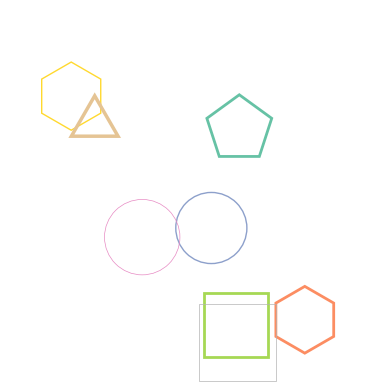[{"shape": "pentagon", "thickness": 2, "radius": 0.44, "center": [0.622, 0.665]}, {"shape": "hexagon", "thickness": 2, "radius": 0.43, "center": [0.792, 0.169]}, {"shape": "circle", "thickness": 1, "radius": 0.46, "center": [0.549, 0.408]}, {"shape": "circle", "thickness": 0.5, "radius": 0.49, "center": [0.369, 0.384]}, {"shape": "square", "thickness": 2, "radius": 0.42, "center": [0.613, 0.156]}, {"shape": "hexagon", "thickness": 1, "radius": 0.44, "center": [0.185, 0.75]}, {"shape": "triangle", "thickness": 2.5, "radius": 0.35, "center": [0.246, 0.681]}, {"shape": "square", "thickness": 0.5, "radius": 0.5, "center": [0.618, 0.11]}]